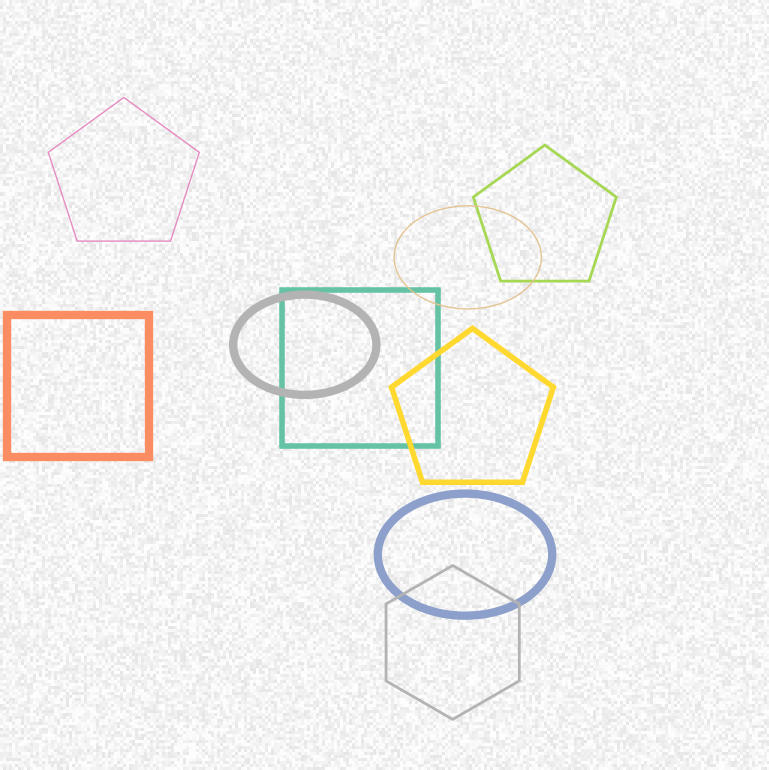[{"shape": "square", "thickness": 2, "radius": 0.51, "center": [0.468, 0.522]}, {"shape": "square", "thickness": 3, "radius": 0.46, "center": [0.101, 0.499]}, {"shape": "oval", "thickness": 3, "radius": 0.57, "center": [0.604, 0.28]}, {"shape": "pentagon", "thickness": 0.5, "radius": 0.52, "center": [0.161, 0.77]}, {"shape": "pentagon", "thickness": 1, "radius": 0.49, "center": [0.708, 0.714]}, {"shape": "pentagon", "thickness": 2, "radius": 0.55, "center": [0.614, 0.463]}, {"shape": "oval", "thickness": 0.5, "radius": 0.48, "center": [0.607, 0.666]}, {"shape": "oval", "thickness": 3, "radius": 0.47, "center": [0.396, 0.552]}, {"shape": "hexagon", "thickness": 1, "radius": 0.5, "center": [0.588, 0.166]}]